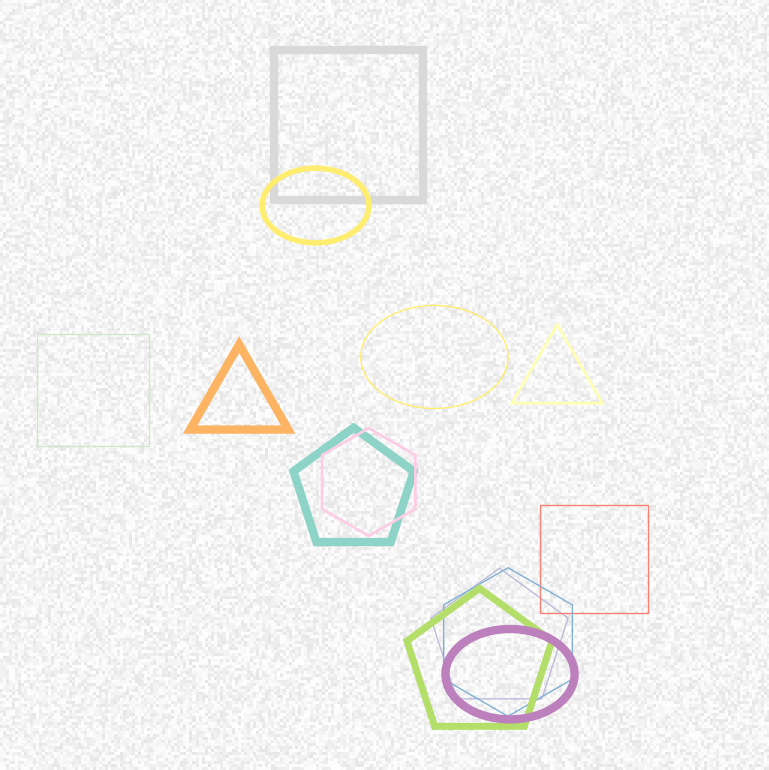[{"shape": "pentagon", "thickness": 3, "radius": 0.41, "center": [0.459, 0.362]}, {"shape": "triangle", "thickness": 1, "radius": 0.34, "center": [0.724, 0.51]}, {"shape": "pentagon", "thickness": 0.5, "radius": 0.47, "center": [0.649, 0.168]}, {"shape": "square", "thickness": 0.5, "radius": 0.35, "center": [0.771, 0.274]}, {"shape": "hexagon", "thickness": 0.5, "radius": 0.48, "center": [0.66, 0.166]}, {"shape": "triangle", "thickness": 3, "radius": 0.37, "center": [0.311, 0.479]}, {"shape": "pentagon", "thickness": 2.5, "radius": 0.5, "center": [0.623, 0.137]}, {"shape": "hexagon", "thickness": 1, "radius": 0.35, "center": [0.479, 0.374]}, {"shape": "square", "thickness": 3, "radius": 0.49, "center": [0.453, 0.838]}, {"shape": "oval", "thickness": 3, "radius": 0.42, "center": [0.662, 0.124]}, {"shape": "square", "thickness": 0.5, "radius": 0.36, "center": [0.121, 0.494]}, {"shape": "oval", "thickness": 0.5, "radius": 0.48, "center": [0.564, 0.536]}, {"shape": "oval", "thickness": 2, "radius": 0.35, "center": [0.41, 0.733]}]